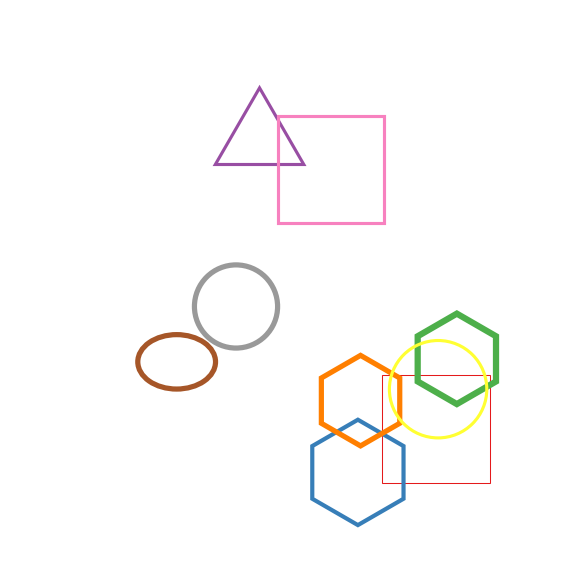[{"shape": "square", "thickness": 0.5, "radius": 0.47, "center": [0.754, 0.256]}, {"shape": "hexagon", "thickness": 2, "radius": 0.46, "center": [0.62, 0.181]}, {"shape": "hexagon", "thickness": 3, "radius": 0.39, "center": [0.791, 0.378]}, {"shape": "triangle", "thickness": 1.5, "radius": 0.44, "center": [0.449, 0.759]}, {"shape": "hexagon", "thickness": 2.5, "radius": 0.39, "center": [0.624, 0.305]}, {"shape": "circle", "thickness": 1.5, "radius": 0.42, "center": [0.759, 0.325]}, {"shape": "oval", "thickness": 2.5, "radius": 0.34, "center": [0.306, 0.373]}, {"shape": "square", "thickness": 1.5, "radius": 0.46, "center": [0.573, 0.705]}, {"shape": "circle", "thickness": 2.5, "radius": 0.36, "center": [0.409, 0.468]}]